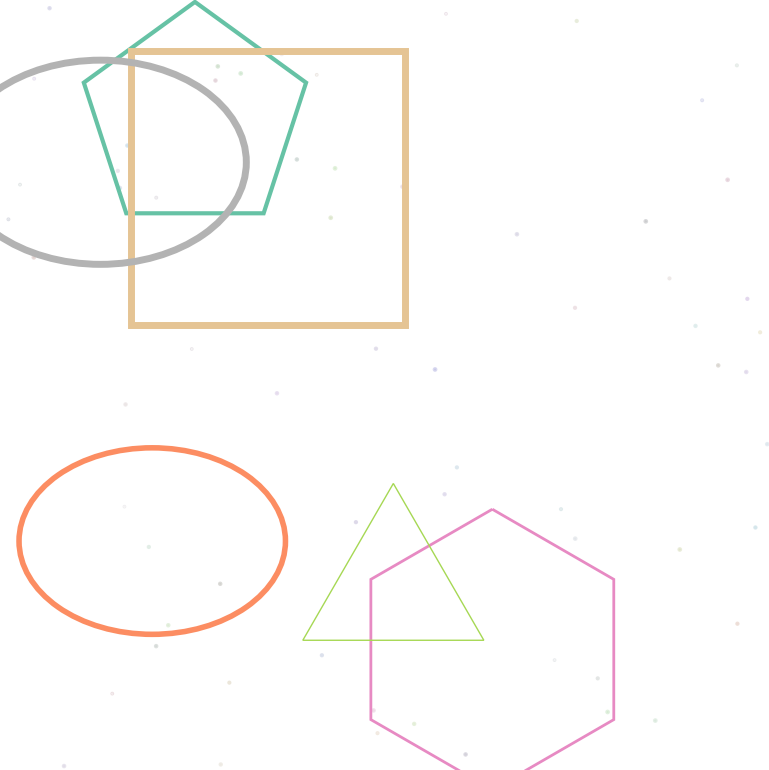[{"shape": "pentagon", "thickness": 1.5, "radius": 0.76, "center": [0.253, 0.846]}, {"shape": "oval", "thickness": 2, "radius": 0.87, "center": [0.198, 0.297]}, {"shape": "hexagon", "thickness": 1, "radius": 0.91, "center": [0.639, 0.157]}, {"shape": "triangle", "thickness": 0.5, "radius": 0.68, "center": [0.511, 0.236]}, {"shape": "square", "thickness": 2.5, "radius": 0.89, "center": [0.348, 0.756]}, {"shape": "oval", "thickness": 2.5, "radius": 0.95, "center": [0.13, 0.789]}]